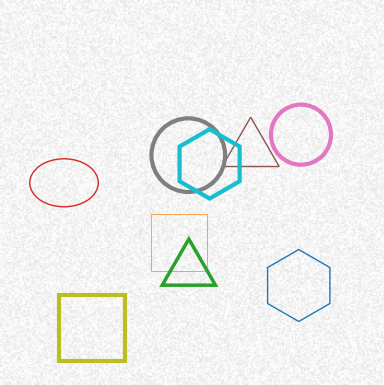[{"shape": "hexagon", "thickness": 1, "radius": 0.47, "center": [0.776, 0.258]}, {"shape": "square", "thickness": 0.5, "radius": 0.37, "center": [0.465, 0.37]}, {"shape": "triangle", "thickness": 2.5, "radius": 0.4, "center": [0.491, 0.299]}, {"shape": "oval", "thickness": 1, "radius": 0.45, "center": [0.166, 0.525]}, {"shape": "triangle", "thickness": 1, "radius": 0.43, "center": [0.651, 0.61]}, {"shape": "circle", "thickness": 3, "radius": 0.39, "center": [0.782, 0.65]}, {"shape": "circle", "thickness": 3, "radius": 0.48, "center": [0.489, 0.597]}, {"shape": "square", "thickness": 3, "radius": 0.43, "center": [0.238, 0.148]}, {"shape": "hexagon", "thickness": 3, "radius": 0.45, "center": [0.544, 0.574]}]